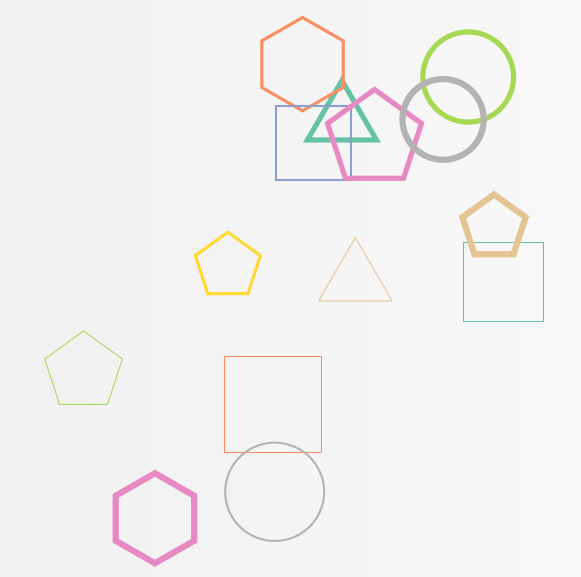[{"shape": "triangle", "thickness": 2.5, "radius": 0.34, "center": [0.588, 0.791]}, {"shape": "square", "thickness": 0.5, "radius": 0.34, "center": [0.865, 0.511]}, {"shape": "hexagon", "thickness": 1.5, "radius": 0.4, "center": [0.52, 0.888]}, {"shape": "square", "thickness": 0.5, "radius": 0.42, "center": [0.469, 0.299]}, {"shape": "square", "thickness": 1, "radius": 0.32, "center": [0.54, 0.752]}, {"shape": "hexagon", "thickness": 3, "radius": 0.39, "center": [0.267, 0.102]}, {"shape": "pentagon", "thickness": 2.5, "radius": 0.42, "center": [0.644, 0.759]}, {"shape": "pentagon", "thickness": 0.5, "radius": 0.35, "center": [0.144, 0.356]}, {"shape": "circle", "thickness": 2.5, "radius": 0.39, "center": [0.806, 0.866]}, {"shape": "pentagon", "thickness": 1.5, "radius": 0.29, "center": [0.392, 0.538]}, {"shape": "triangle", "thickness": 0.5, "radius": 0.37, "center": [0.611, 0.515]}, {"shape": "pentagon", "thickness": 3, "radius": 0.29, "center": [0.85, 0.605]}, {"shape": "circle", "thickness": 1, "radius": 0.43, "center": [0.473, 0.148]}, {"shape": "circle", "thickness": 3, "radius": 0.35, "center": [0.762, 0.792]}]